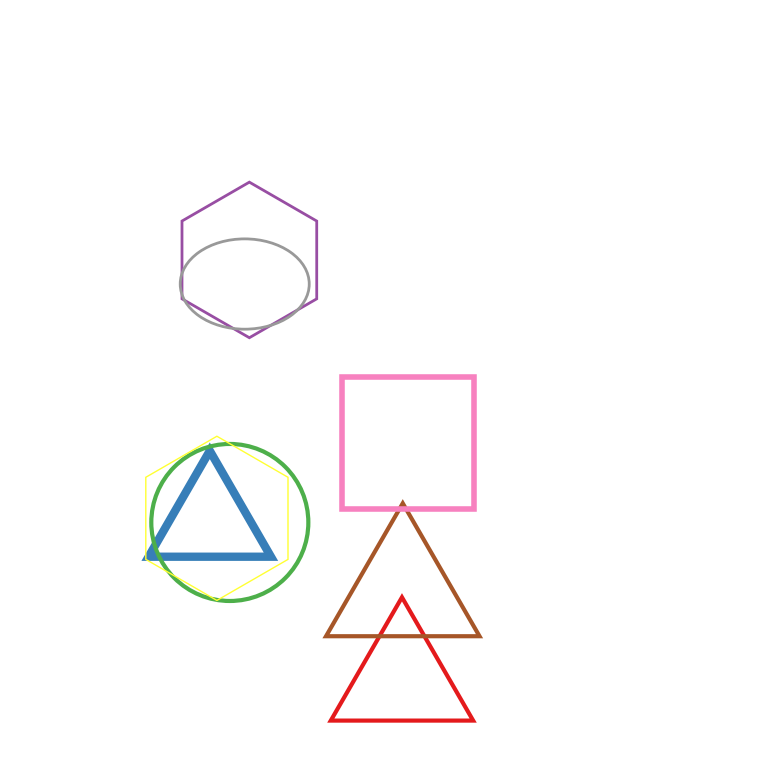[{"shape": "triangle", "thickness": 1.5, "radius": 0.53, "center": [0.522, 0.118]}, {"shape": "triangle", "thickness": 3, "radius": 0.46, "center": [0.272, 0.323]}, {"shape": "circle", "thickness": 1.5, "radius": 0.51, "center": [0.298, 0.321]}, {"shape": "hexagon", "thickness": 1, "radius": 0.51, "center": [0.324, 0.662]}, {"shape": "hexagon", "thickness": 0.5, "radius": 0.53, "center": [0.282, 0.327]}, {"shape": "triangle", "thickness": 1.5, "radius": 0.58, "center": [0.523, 0.231]}, {"shape": "square", "thickness": 2, "radius": 0.43, "center": [0.53, 0.425]}, {"shape": "oval", "thickness": 1, "radius": 0.42, "center": [0.318, 0.631]}]